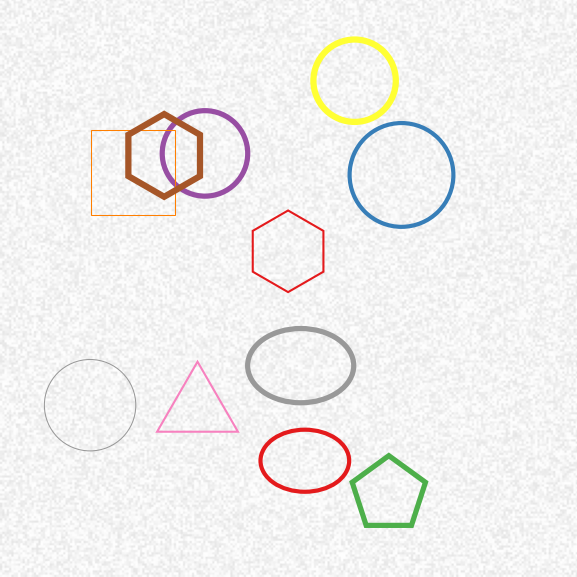[{"shape": "oval", "thickness": 2, "radius": 0.38, "center": [0.528, 0.201]}, {"shape": "hexagon", "thickness": 1, "radius": 0.35, "center": [0.499, 0.564]}, {"shape": "circle", "thickness": 2, "radius": 0.45, "center": [0.695, 0.696]}, {"shape": "pentagon", "thickness": 2.5, "radius": 0.33, "center": [0.673, 0.143]}, {"shape": "circle", "thickness": 2.5, "radius": 0.37, "center": [0.355, 0.733]}, {"shape": "square", "thickness": 0.5, "radius": 0.37, "center": [0.23, 0.7]}, {"shape": "circle", "thickness": 3, "radius": 0.36, "center": [0.614, 0.859]}, {"shape": "hexagon", "thickness": 3, "radius": 0.36, "center": [0.284, 0.73]}, {"shape": "triangle", "thickness": 1, "radius": 0.4, "center": [0.342, 0.292]}, {"shape": "circle", "thickness": 0.5, "radius": 0.4, "center": [0.156, 0.297]}, {"shape": "oval", "thickness": 2.5, "radius": 0.46, "center": [0.521, 0.366]}]